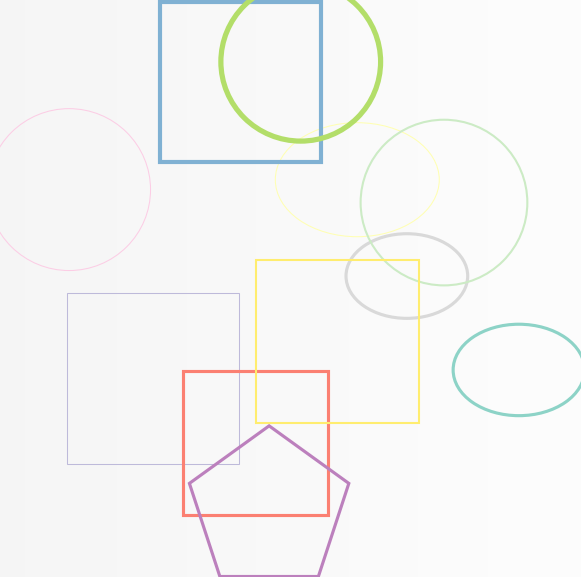[{"shape": "oval", "thickness": 1.5, "radius": 0.57, "center": [0.893, 0.359]}, {"shape": "oval", "thickness": 0.5, "radius": 0.71, "center": [0.615, 0.688]}, {"shape": "square", "thickness": 0.5, "radius": 0.74, "center": [0.263, 0.343]}, {"shape": "square", "thickness": 1.5, "radius": 0.62, "center": [0.44, 0.232]}, {"shape": "square", "thickness": 2, "radius": 0.69, "center": [0.414, 0.856]}, {"shape": "circle", "thickness": 2.5, "radius": 0.69, "center": [0.517, 0.892]}, {"shape": "circle", "thickness": 0.5, "radius": 0.7, "center": [0.119, 0.671]}, {"shape": "oval", "thickness": 1.5, "radius": 0.52, "center": [0.7, 0.521]}, {"shape": "pentagon", "thickness": 1.5, "radius": 0.72, "center": [0.463, 0.118]}, {"shape": "circle", "thickness": 1, "radius": 0.72, "center": [0.764, 0.648]}, {"shape": "square", "thickness": 1, "radius": 0.7, "center": [0.58, 0.408]}]